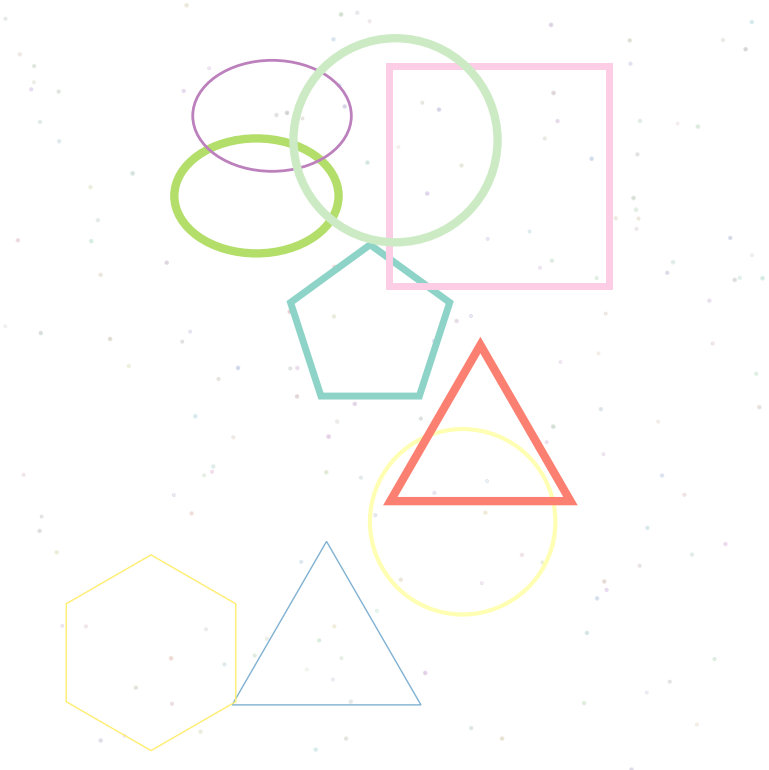[{"shape": "pentagon", "thickness": 2.5, "radius": 0.54, "center": [0.481, 0.574]}, {"shape": "circle", "thickness": 1.5, "radius": 0.6, "center": [0.601, 0.322]}, {"shape": "triangle", "thickness": 3, "radius": 0.68, "center": [0.624, 0.417]}, {"shape": "triangle", "thickness": 0.5, "radius": 0.71, "center": [0.424, 0.155]}, {"shape": "oval", "thickness": 3, "radius": 0.53, "center": [0.333, 0.746]}, {"shape": "square", "thickness": 2.5, "radius": 0.71, "center": [0.649, 0.771]}, {"shape": "oval", "thickness": 1, "radius": 0.51, "center": [0.353, 0.85]}, {"shape": "circle", "thickness": 3, "radius": 0.66, "center": [0.514, 0.818]}, {"shape": "hexagon", "thickness": 0.5, "radius": 0.64, "center": [0.196, 0.152]}]